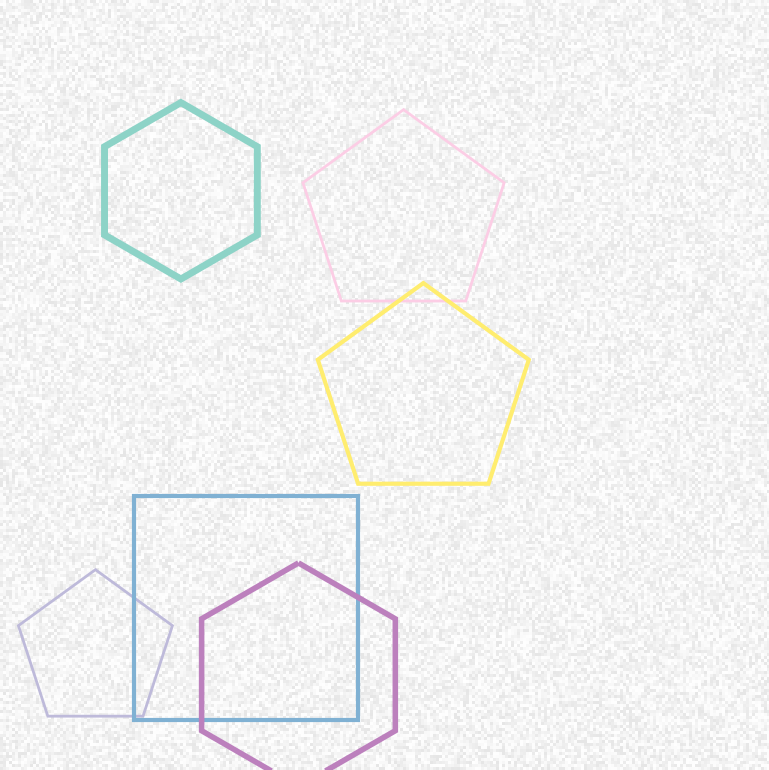[{"shape": "hexagon", "thickness": 2.5, "radius": 0.57, "center": [0.235, 0.752]}, {"shape": "pentagon", "thickness": 1, "radius": 0.53, "center": [0.124, 0.155]}, {"shape": "square", "thickness": 1.5, "radius": 0.73, "center": [0.32, 0.21]}, {"shape": "pentagon", "thickness": 1, "radius": 0.69, "center": [0.524, 0.72]}, {"shape": "hexagon", "thickness": 2, "radius": 0.73, "center": [0.388, 0.124]}, {"shape": "pentagon", "thickness": 1.5, "radius": 0.72, "center": [0.55, 0.488]}]